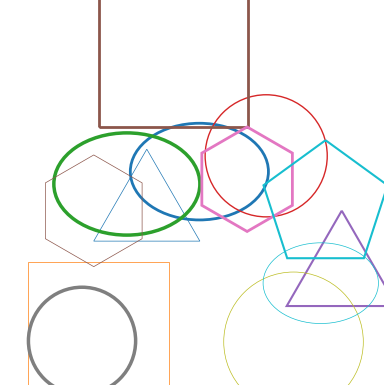[{"shape": "triangle", "thickness": 0.5, "radius": 0.8, "center": [0.381, 0.453]}, {"shape": "oval", "thickness": 2, "radius": 0.9, "center": [0.518, 0.554]}, {"shape": "square", "thickness": 0.5, "radius": 0.92, "center": [0.256, 0.134]}, {"shape": "oval", "thickness": 2.5, "radius": 0.95, "center": [0.329, 0.522]}, {"shape": "circle", "thickness": 1, "radius": 0.79, "center": [0.691, 0.595]}, {"shape": "triangle", "thickness": 1.5, "radius": 0.83, "center": [0.888, 0.288]}, {"shape": "hexagon", "thickness": 0.5, "radius": 0.73, "center": [0.243, 0.452]}, {"shape": "square", "thickness": 2, "radius": 0.97, "center": [0.452, 0.865]}, {"shape": "hexagon", "thickness": 2, "radius": 0.68, "center": [0.642, 0.535]}, {"shape": "circle", "thickness": 2.5, "radius": 0.7, "center": [0.213, 0.115]}, {"shape": "circle", "thickness": 0.5, "radius": 0.91, "center": [0.762, 0.112]}, {"shape": "pentagon", "thickness": 1.5, "radius": 0.85, "center": [0.846, 0.466]}, {"shape": "oval", "thickness": 0.5, "radius": 0.75, "center": [0.833, 0.264]}]